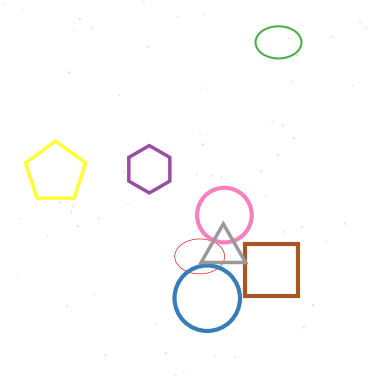[{"shape": "oval", "thickness": 0.5, "radius": 0.32, "center": [0.519, 0.334]}, {"shape": "circle", "thickness": 3, "radius": 0.43, "center": [0.538, 0.225]}, {"shape": "oval", "thickness": 1.5, "radius": 0.3, "center": [0.723, 0.89]}, {"shape": "hexagon", "thickness": 2.5, "radius": 0.31, "center": [0.388, 0.56]}, {"shape": "pentagon", "thickness": 2.5, "radius": 0.41, "center": [0.144, 0.552]}, {"shape": "square", "thickness": 3, "radius": 0.34, "center": [0.705, 0.299]}, {"shape": "circle", "thickness": 3, "radius": 0.35, "center": [0.583, 0.441]}, {"shape": "triangle", "thickness": 2.5, "radius": 0.33, "center": [0.58, 0.352]}]